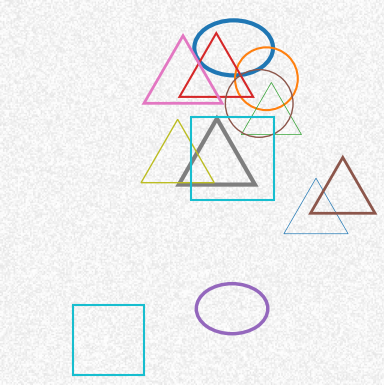[{"shape": "triangle", "thickness": 0.5, "radius": 0.48, "center": [0.821, 0.441]}, {"shape": "oval", "thickness": 3, "radius": 0.51, "center": [0.607, 0.876]}, {"shape": "circle", "thickness": 1.5, "radius": 0.41, "center": [0.692, 0.795]}, {"shape": "triangle", "thickness": 0.5, "radius": 0.45, "center": [0.705, 0.696]}, {"shape": "triangle", "thickness": 1.5, "radius": 0.55, "center": [0.562, 0.804]}, {"shape": "oval", "thickness": 2.5, "radius": 0.46, "center": [0.603, 0.198]}, {"shape": "triangle", "thickness": 2, "radius": 0.48, "center": [0.89, 0.494]}, {"shape": "circle", "thickness": 1, "radius": 0.44, "center": [0.673, 0.731]}, {"shape": "triangle", "thickness": 2, "radius": 0.59, "center": [0.475, 0.79]}, {"shape": "triangle", "thickness": 3, "radius": 0.57, "center": [0.563, 0.578]}, {"shape": "triangle", "thickness": 1, "radius": 0.55, "center": [0.461, 0.58]}, {"shape": "square", "thickness": 1.5, "radius": 0.54, "center": [0.604, 0.589]}, {"shape": "square", "thickness": 1.5, "radius": 0.46, "center": [0.282, 0.116]}]